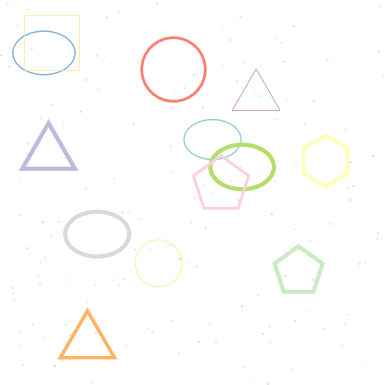[{"shape": "oval", "thickness": 1, "radius": 0.37, "center": [0.552, 0.638]}, {"shape": "hexagon", "thickness": 2.5, "radius": 0.33, "center": [0.846, 0.582]}, {"shape": "triangle", "thickness": 3, "radius": 0.4, "center": [0.126, 0.601]}, {"shape": "circle", "thickness": 2, "radius": 0.41, "center": [0.451, 0.819]}, {"shape": "oval", "thickness": 1, "radius": 0.4, "center": [0.114, 0.862]}, {"shape": "triangle", "thickness": 2.5, "radius": 0.41, "center": [0.227, 0.112]}, {"shape": "oval", "thickness": 3, "radius": 0.41, "center": [0.629, 0.566]}, {"shape": "pentagon", "thickness": 2, "radius": 0.38, "center": [0.574, 0.52]}, {"shape": "oval", "thickness": 3, "radius": 0.42, "center": [0.252, 0.392]}, {"shape": "triangle", "thickness": 0.5, "radius": 0.36, "center": [0.665, 0.749]}, {"shape": "pentagon", "thickness": 3, "radius": 0.33, "center": [0.776, 0.295]}, {"shape": "square", "thickness": 0.5, "radius": 0.35, "center": [0.134, 0.89]}, {"shape": "circle", "thickness": 0.5, "radius": 0.31, "center": [0.412, 0.316]}]